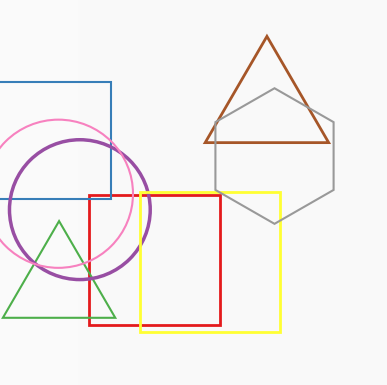[{"shape": "square", "thickness": 2, "radius": 0.85, "center": [0.399, 0.324]}, {"shape": "square", "thickness": 1.5, "radius": 0.76, "center": [0.135, 0.635]}, {"shape": "triangle", "thickness": 1.5, "radius": 0.84, "center": [0.152, 0.258]}, {"shape": "circle", "thickness": 2.5, "radius": 0.91, "center": [0.206, 0.455]}, {"shape": "square", "thickness": 2, "radius": 0.9, "center": [0.541, 0.32]}, {"shape": "triangle", "thickness": 2, "radius": 0.92, "center": [0.689, 0.722]}, {"shape": "circle", "thickness": 1.5, "radius": 0.96, "center": [0.151, 0.497]}, {"shape": "hexagon", "thickness": 1.5, "radius": 0.88, "center": [0.708, 0.595]}]